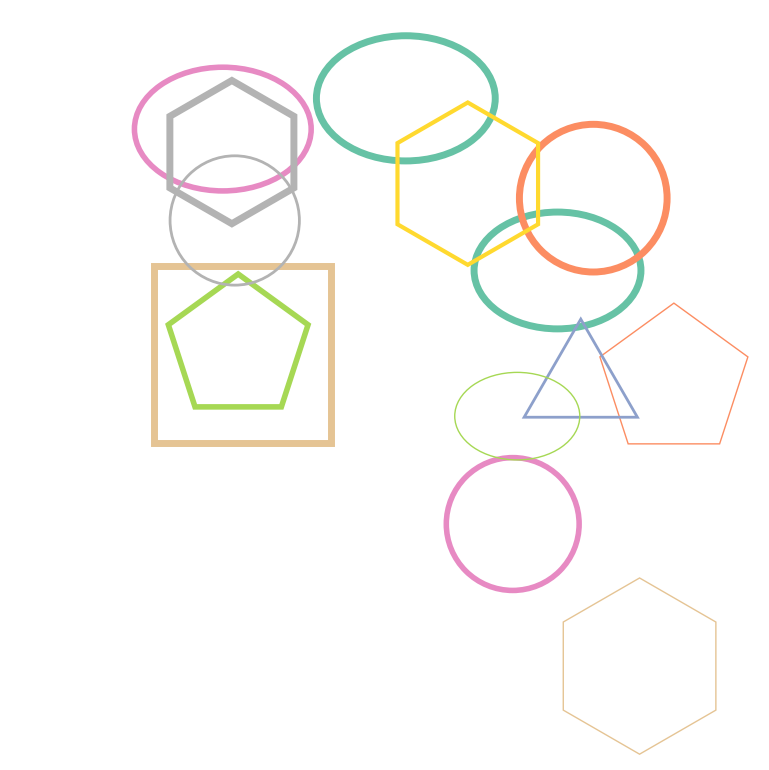[{"shape": "oval", "thickness": 2.5, "radius": 0.58, "center": [0.527, 0.872]}, {"shape": "oval", "thickness": 2.5, "radius": 0.54, "center": [0.724, 0.649]}, {"shape": "circle", "thickness": 2.5, "radius": 0.48, "center": [0.77, 0.743]}, {"shape": "pentagon", "thickness": 0.5, "radius": 0.51, "center": [0.875, 0.505]}, {"shape": "triangle", "thickness": 1, "radius": 0.42, "center": [0.754, 0.501]}, {"shape": "oval", "thickness": 2, "radius": 0.57, "center": [0.289, 0.832]}, {"shape": "circle", "thickness": 2, "radius": 0.43, "center": [0.666, 0.319]}, {"shape": "oval", "thickness": 0.5, "radius": 0.41, "center": [0.672, 0.46]}, {"shape": "pentagon", "thickness": 2, "radius": 0.48, "center": [0.309, 0.549]}, {"shape": "hexagon", "thickness": 1.5, "radius": 0.53, "center": [0.608, 0.761]}, {"shape": "hexagon", "thickness": 0.5, "radius": 0.57, "center": [0.831, 0.135]}, {"shape": "square", "thickness": 2.5, "radius": 0.57, "center": [0.315, 0.54]}, {"shape": "hexagon", "thickness": 2.5, "radius": 0.46, "center": [0.301, 0.802]}, {"shape": "circle", "thickness": 1, "radius": 0.42, "center": [0.305, 0.714]}]